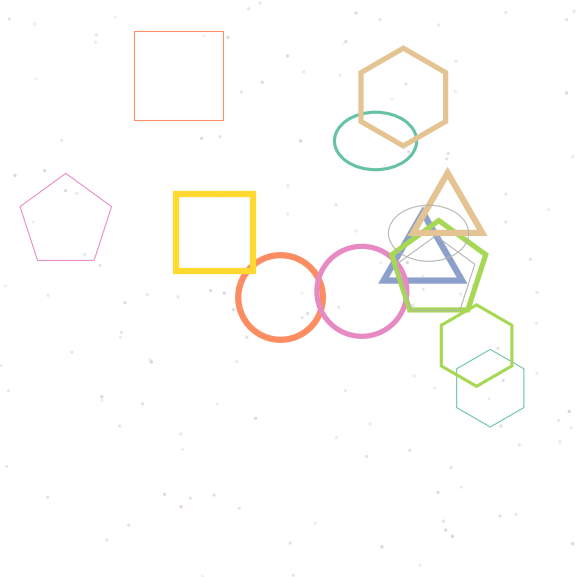[{"shape": "hexagon", "thickness": 0.5, "radius": 0.34, "center": [0.849, 0.327]}, {"shape": "oval", "thickness": 1.5, "radius": 0.36, "center": [0.65, 0.755]}, {"shape": "circle", "thickness": 3, "radius": 0.37, "center": [0.486, 0.484]}, {"shape": "square", "thickness": 0.5, "radius": 0.38, "center": [0.309, 0.868]}, {"shape": "triangle", "thickness": 3, "radius": 0.39, "center": [0.732, 0.553]}, {"shape": "pentagon", "thickness": 0.5, "radius": 0.42, "center": [0.114, 0.616]}, {"shape": "circle", "thickness": 2.5, "radius": 0.39, "center": [0.627, 0.495]}, {"shape": "pentagon", "thickness": 2.5, "radius": 0.43, "center": [0.76, 0.532]}, {"shape": "hexagon", "thickness": 1.5, "radius": 0.35, "center": [0.825, 0.401]}, {"shape": "square", "thickness": 3, "radius": 0.34, "center": [0.372, 0.597]}, {"shape": "hexagon", "thickness": 2.5, "radius": 0.42, "center": [0.698, 0.831]}, {"shape": "triangle", "thickness": 3, "radius": 0.35, "center": [0.775, 0.63]}, {"shape": "pentagon", "thickness": 0.5, "radius": 0.36, "center": [0.754, 0.519]}, {"shape": "oval", "thickness": 0.5, "radius": 0.35, "center": [0.742, 0.595]}]